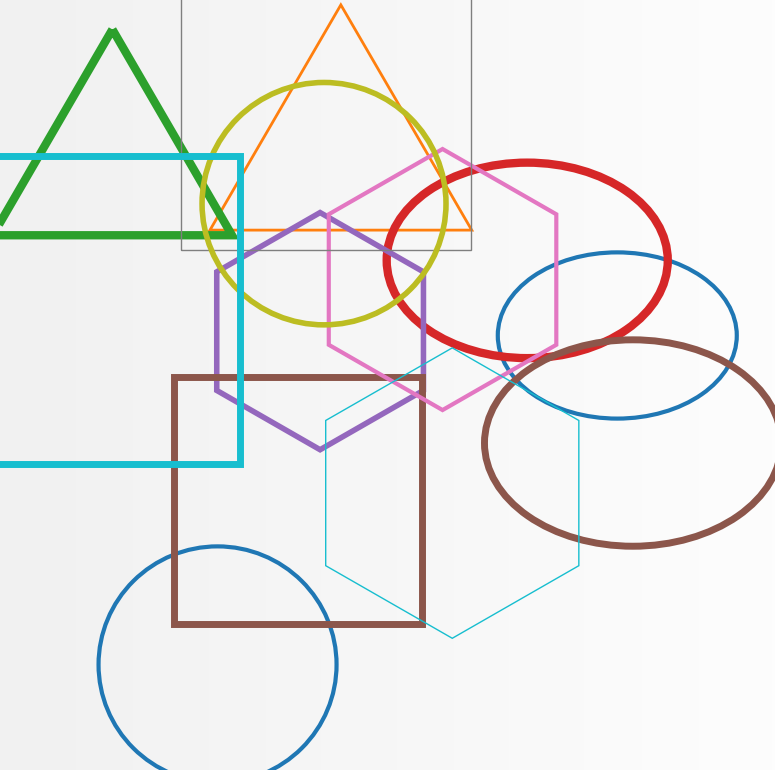[{"shape": "oval", "thickness": 1.5, "radius": 0.77, "center": [0.796, 0.564]}, {"shape": "circle", "thickness": 1.5, "radius": 0.77, "center": [0.281, 0.137]}, {"shape": "triangle", "thickness": 1, "radius": 0.98, "center": [0.44, 0.799]}, {"shape": "triangle", "thickness": 3, "radius": 0.89, "center": [0.145, 0.784]}, {"shape": "oval", "thickness": 3, "radius": 0.91, "center": [0.68, 0.662]}, {"shape": "hexagon", "thickness": 2, "radius": 0.77, "center": [0.413, 0.57]}, {"shape": "square", "thickness": 2.5, "radius": 0.8, "center": [0.384, 0.35]}, {"shape": "oval", "thickness": 2.5, "radius": 0.96, "center": [0.817, 0.425]}, {"shape": "hexagon", "thickness": 1.5, "radius": 0.85, "center": [0.571, 0.637]}, {"shape": "square", "thickness": 0.5, "radius": 0.93, "center": [0.421, 0.862]}, {"shape": "circle", "thickness": 2, "radius": 0.79, "center": [0.418, 0.736]}, {"shape": "hexagon", "thickness": 0.5, "radius": 0.94, "center": [0.584, 0.36]}, {"shape": "square", "thickness": 2.5, "radius": 1.0, "center": [0.11, 0.597]}]